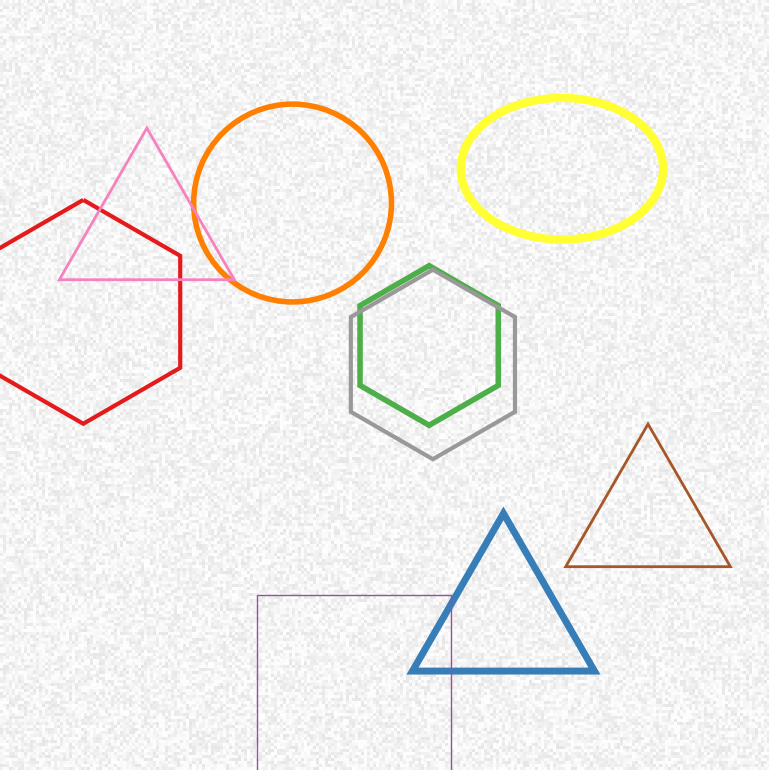[{"shape": "hexagon", "thickness": 1.5, "radius": 0.73, "center": [0.108, 0.595]}, {"shape": "triangle", "thickness": 2.5, "radius": 0.68, "center": [0.654, 0.197]}, {"shape": "hexagon", "thickness": 2, "radius": 0.52, "center": [0.557, 0.551]}, {"shape": "square", "thickness": 0.5, "radius": 0.63, "center": [0.46, 0.102]}, {"shape": "circle", "thickness": 2, "radius": 0.64, "center": [0.38, 0.736]}, {"shape": "oval", "thickness": 3, "radius": 0.66, "center": [0.73, 0.781]}, {"shape": "triangle", "thickness": 1, "radius": 0.62, "center": [0.842, 0.326]}, {"shape": "triangle", "thickness": 1, "radius": 0.66, "center": [0.191, 0.702]}, {"shape": "hexagon", "thickness": 1.5, "radius": 0.62, "center": [0.562, 0.527]}]